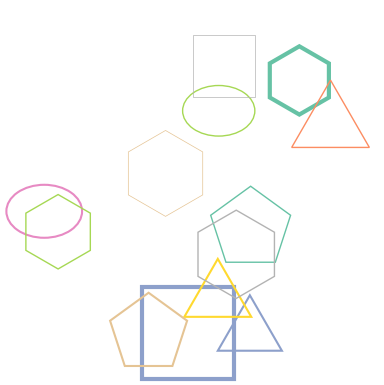[{"shape": "pentagon", "thickness": 1, "radius": 0.55, "center": [0.651, 0.407]}, {"shape": "hexagon", "thickness": 3, "radius": 0.44, "center": [0.778, 0.791]}, {"shape": "triangle", "thickness": 1, "radius": 0.58, "center": [0.858, 0.675]}, {"shape": "square", "thickness": 3, "radius": 0.59, "center": [0.488, 0.135]}, {"shape": "triangle", "thickness": 1.5, "radius": 0.48, "center": [0.649, 0.137]}, {"shape": "oval", "thickness": 1.5, "radius": 0.49, "center": [0.115, 0.451]}, {"shape": "hexagon", "thickness": 1, "radius": 0.48, "center": [0.151, 0.398]}, {"shape": "oval", "thickness": 1, "radius": 0.47, "center": [0.568, 0.712]}, {"shape": "triangle", "thickness": 1.5, "radius": 0.5, "center": [0.566, 0.227]}, {"shape": "hexagon", "thickness": 0.5, "radius": 0.56, "center": [0.43, 0.55]}, {"shape": "pentagon", "thickness": 1.5, "radius": 0.53, "center": [0.386, 0.134]}, {"shape": "hexagon", "thickness": 1, "radius": 0.57, "center": [0.614, 0.339]}, {"shape": "square", "thickness": 0.5, "radius": 0.4, "center": [0.582, 0.828]}]